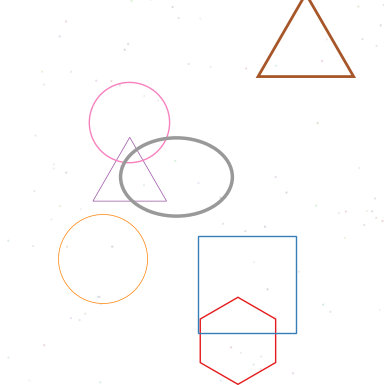[{"shape": "hexagon", "thickness": 1, "radius": 0.57, "center": [0.618, 0.115]}, {"shape": "square", "thickness": 1, "radius": 0.63, "center": [0.642, 0.261]}, {"shape": "triangle", "thickness": 0.5, "radius": 0.55, "center": [0.337, 0.533]}, {"shape": "circle", "thickness": 0.5, "radius": 0.58, "center": [0.268, 0.327]}, {"shape": "triangle", "thickness": 2, "radius": 0.72, "center": [0.794, 0.873]}, {"shape": "circle", "thickness": 1, "radius": 0.52, "center": [0.336, 0.682]}, {"shape": "oval", "thickness": 2.5, "radius": 0.73, "center": [0.458, 0.54]}]